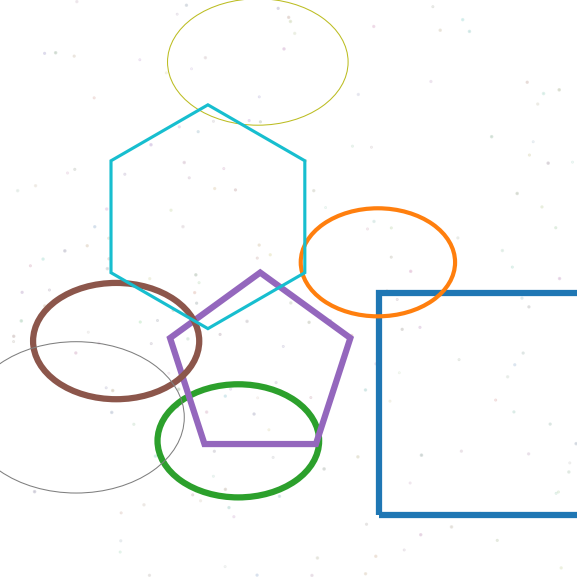[{"shape": "square", "thickness": 3, "radius": 0.96, "center": [0.849, 0.3]}, {"shape": "oval", "thickness": 2, "radius": 0.67, "center": [0.654, 0.545]}, {"shape": "oval", "thickness": 3, "radius": 0.7, "center": [0.413, 0.236]}, {"shape": "pentagon", "thickness": 3, "radius": 0.82, "center": [0.451, 0.363]}, {"shape": "oval", "thickness": 3, "radius": 0.72, "center": [0.201, 0.409]}, {"shape": "oval", "thickness": 0.5, "radius": 0.94, "center": [0.132, 0.276]}, {"shape": "oval", "thickness": 0.5, "radius": 0.78, "center": [0.446, 0.892]}, {"shape": "hexagon", "thickness": 1.5, "radius": 0.97, "center": [0.36, 0.624]}]